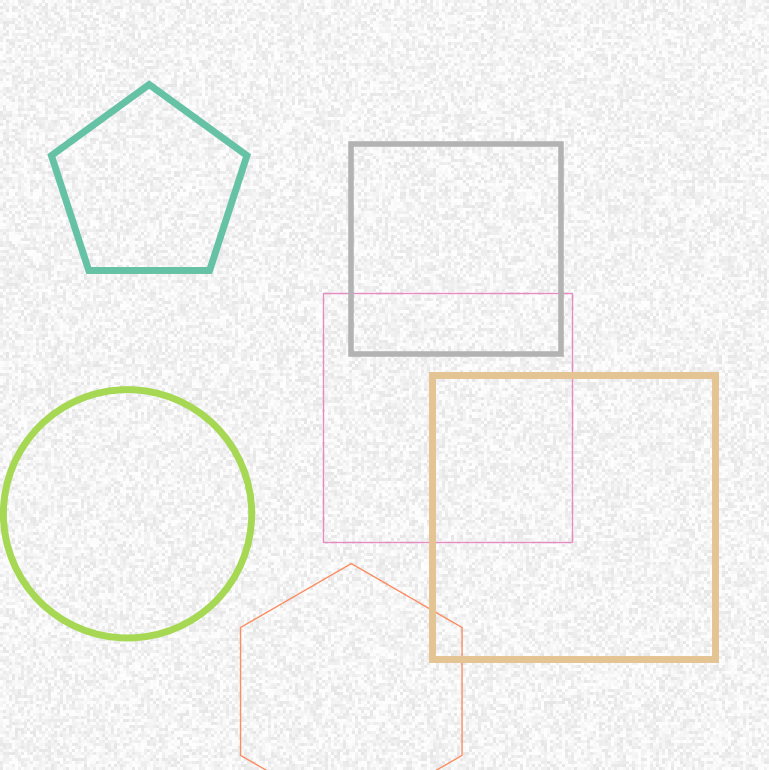[{"shape": "pentagon", "thickness": 2.5, "radius": 0.67, "center": [0.194, 0.757]}, {"shape": "hexagon", "thickness": 0.5, "radius": 0.83, "center": [0.456, 0.102]}, {"shape": "square", "thickness": 0.5, "radius": 0.81, "center": [0.582, 0.458]}, {"shape": "circle", "thickness": 2.5, "radius": 0.81, "center": [0.166, 0.333]}, {"shape": "square", "thickness": 2.5, "radius": 0.92, "center": [0.745, 0.328]}, {"shape": "square", "thickness": 2, "radius": 0.68, "center": [0.593, 0.677]}]